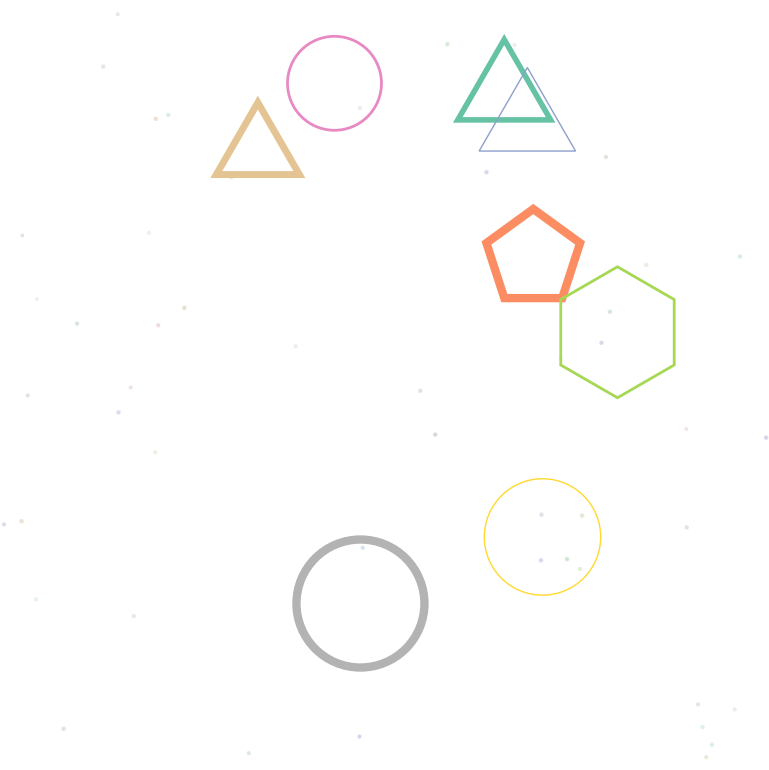[{"shape": "triangle", "thickness": 2, "radius": 0.35, "center": [0.655, 0.879]}, {"shape": "pentagon", "thickness": 3, "radius": 0.32, "center": [0.693, 0.665]}, {"shape": "triangle", "thickness": 0.5, "radius": 0.36, "center": [0.685, 0.84]}, {"shape": "circle", "thickness": 1, "radius": 0.31, "center": [0.434, 0.892]}, {"shape": "hexagon", "thickness": 1, "radius": 0.43, "center": [0.802, 0.568]}, {"shape": "circle", "thickness": 0.5, "radius": 0.38, "center": [0.705, 0.303]}, {"shape": "triangle", "thickness": 2.5, "radius": 0.31, "center": [0.335, 0.804]}, {"shape": "circle", "thickness": 3, "radius": 0.42, "center": [0.468, 0.216]}]